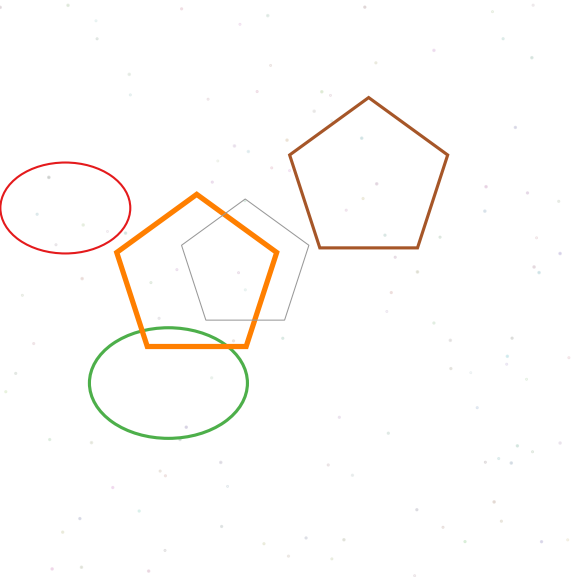[{"shape": "oval", "thickness": 1, "radius": 0.56, "center": [0.113, 0.639]}, {"shape": "oval", "thickness": 1.5, "radius": 0.68, "center": [0.292, 0.336]}, {"shape": "pentagon", "thickness": 2.5, "radius": 0.73, "center": [0.341, 0.517]}, {"shape": "pentagon", "thickness": 1.5, "radius": 0.72, "center": [0.638, 0.686]}, {"shape": "pentagon", "thickness": 0.5, "radius": 0.58, "center": [0.425, 0.539]}]